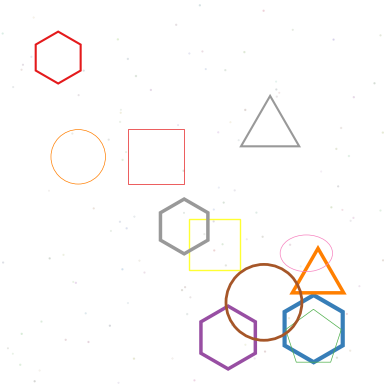[{"shape": "hexagon", "thickness": 1.5, "radius": 0.34, "center": [0.151, 0.85]}, {"shape": "square", "thickness": 0.5, "radius": 0.36, "center": [0.405, 0.594]}, {"shape": "hexagon", "thickness": 3, "radius": 0.44, "center": [0.815, 0.146]}, {"shape": "pentagon", "thickness": 0.5, "radius": 0.38, "center": [0.814, 0.121]}, {"shape": "hexagon", "thickness": 2.5, "radius": 0.41, "center": [0.593, 0.123]}, {"shape": "triangle", "thickness": 2.5, "radius": 0.38, "center": [0.826, 0.278]}, {"shape": "circle", "thickness": 0.5, "radius": 0.35, "center": [0.203, 0.593]}, {"shape": "square", "thickness": 1, "radius": 0.33, "center": [0.558, 0.365]}, {"shape": "circle", "thickness": 2, "radius": 0.49, "center": [0.686, 0.215]}, {"shape": "oval", "thickness": 0.5, "radius": 0.34, "center": [0.796, 0.342]}, {"shape": "triangle", "thickness": 1.5, "radius": 0.44, "center": [0.702, 0.664]}, {"shape": "hexagon", "thickness": 2.5, "radius": 0.36, "center": [0.478, 0.412]}]